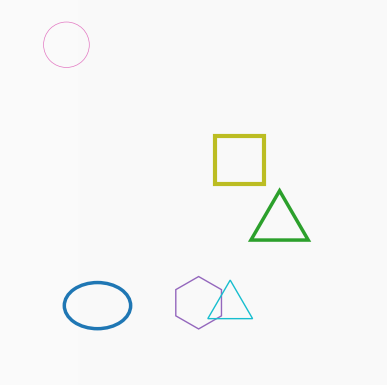[{"shape": "oval", "thickness": 2.5, "radius": 0.43, "center": [0.252, 0.206]}, {"shape": "triangle", "thickness": 2.5, "radius": 0.43, "center": [0.722, 0.419]}, {"shape": "hexagon", "thickness": 1, "radius": 0.34, "center": [0.513, 0.214]}, {"shape": "circle", "thickness": 0.5, "radius": 0.3, "center": [0.171, 0.884]}, {"shape": "square", "thickness": 3, "radius": 0.31, "center": [0.618, 0.584]}, {"shape": "triangle", "thickness": 1, "radius": 0.33, "center": [0.594, 0.206]}]